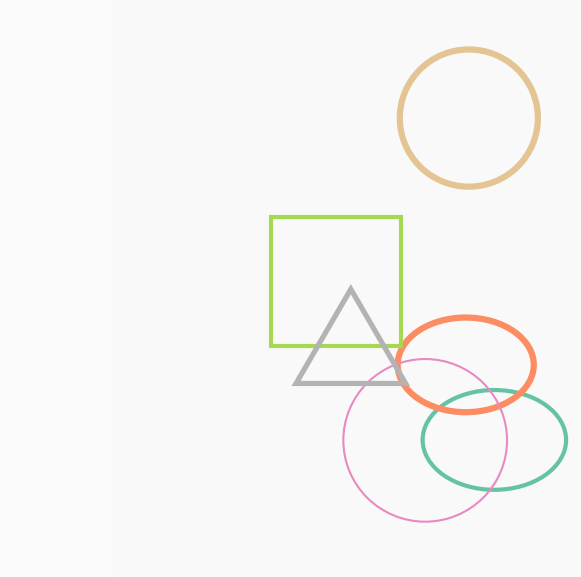[{"shape": "oval", "thickness": 2, "radius": 0.62, "center": [0.851, 0.237]}, {"shape": "oval", "thickness": 3, "radius": 0.59, "center": [0.801, 0.367]}, {"shape": "circle", "thickness": 1, "radius": 0.7, "center": [0.732, 0.237]}, {"shape": "square", "thickness": 2, "radius": 0.56, "center": [0.578, 0.511]}, {"shape": "circle", "thickness": 3, "radius": 0.59, "center": [0.807, 0.795]}, {"shape": "triangle", "thickness": 2.5, "radius": 0.54, "center": [0.604, 0.39]}]